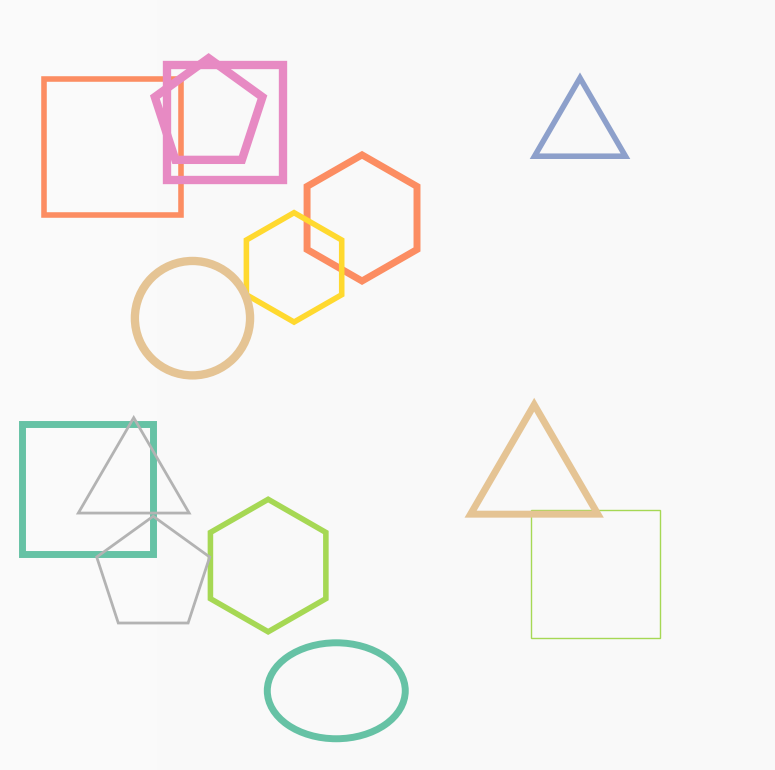[{"shape": "square", "thickness": 2.5, "radius": 0.42, "center": [0.112, 0.365]}, {"shape": "oval", "thickness": 2.5, "radius": 0.45, "center": [0.434, 0.103]}, {"shape": "square", "thickness": 2, "radius": 0.44, "center": [0.145, 0.809]}, {"shape": "hexagon", "thickness": 2.5, "radius": 0.41, "center": [0.467, 0.717]}, {"shape": "triangle", "thickness": 2, "radius": 0.34, "center": [0.748, 0.831]}, {"shape": "pentagon", "thickness": 3, "radius": 0.36, "center": [0.269, 0.851]}, {"shape": "square", "thickness": 3, "radius": 0.37, "center": [0.29, 0.841]}, {"shape": "square", "thickness": 0.5, "radius": 0.42, "center": [0.768, 0.254]}, {"shape": "hexagon", "thickness": 2, "radius": 0.43, "center": [0.346, 0.266]}, {"shape": "hexagon", "thickness": 2, "radius": 0.36, "center": [0.379, 0.653]}, {"shape": "triangle", "thickness": 2.5, "radius": 0.47, "center": [0.689, 0.38]}, {"shape": "circle", "thickness": 3, "radius": 0.37, "center": [0.248, 0.587]}, {"shape": "pentagon", "thickness": 1, "radius": 0.38, "center": [0.198, 0.253]}, {"shape": "triangle", "thickness": 1, "radius": 0.41, "center": [0.173, 0.375]}]